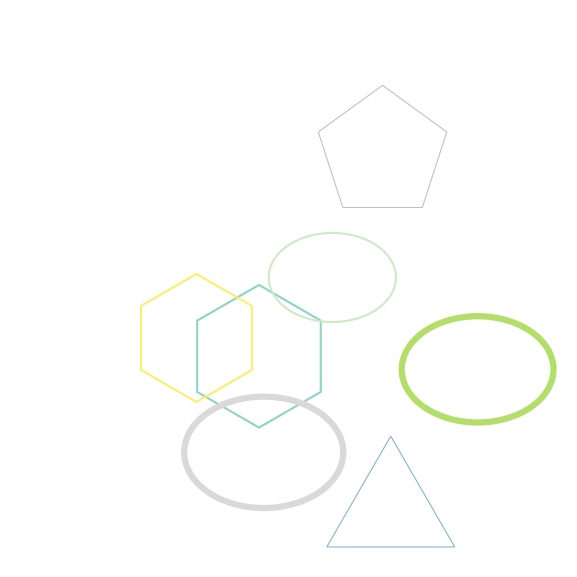[{"shape": "hexagon", "thickness": 1, "radius": 0.62, "center": [0.448, 0.382]}, {"shape": "pentagon", "thickness": 0.5, "radius": 0.58, "center": [0.662, 0.734]}, {"shape": "triangle", "thickness": 0.5, "radius": 0.64, "center": [0.677, 0.116]}, {"shape": "oval", "thickness": 3, "radius": 0.66, "center": [0.827, 0.36]}, {"shape": "oval", "thickness": 3, "radius": 0.69, "center": [0.457, 0.216]}, {"shape": "oval", "thickness": 1, "radius": 0.55, "center": [0.575, 0.519]}, {"shape": "hexagon", "thickness": 1, "radius": 0.55, "center": [0.34, 0.414]}]